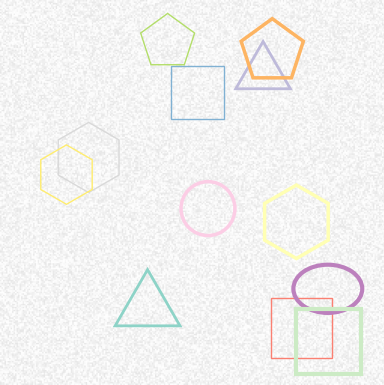[{"shape": "triangle", "thickness": 2, "radius": 0.49, "center": [0.383, 0.202]}, {"shape": "hexagon", "thickness": 2.5, "radius": 0.48, "center": [0.77, 0.424]}, {"shape": "triangle", "thickness": 2, "radius": 0.41, "center": [0.683, 0.81]}, {"shape": "square", "thickness": 1, "radius": 0.39, "center": [0.783, 0.148]}, {"shape": "square", "thickness": 1, "radius": 0.34, "center": [0.512, 0.761]}, {"shape": "pentagon", "thickness": 2.5, "radius": 0.42, "center": [0.707, 0.867]}, {"shape": "pentagon", "thickness": 1, "radius": 0.37, "center": [0.435, 0.891]}, {"shape": "circle", "thickness": 2.5, "radius": 0.35, "center": [0.54, 0.458]}, {"shape": "hexagon", "thickness": 1, "radius": 0.46, "center": [0.23, 0.591]}, {"shape": "oval", "thickness": 3, "radius": 0.45, "center": [0.851, 0.25]}, {"shape": "square", "thickness": 3, "radius": 0.43, "center": [0.854, 0.113]}, {"shape": "hexagon", "thickness": 1, "radius": 0.39, "center": [0.173, 0.546]}]